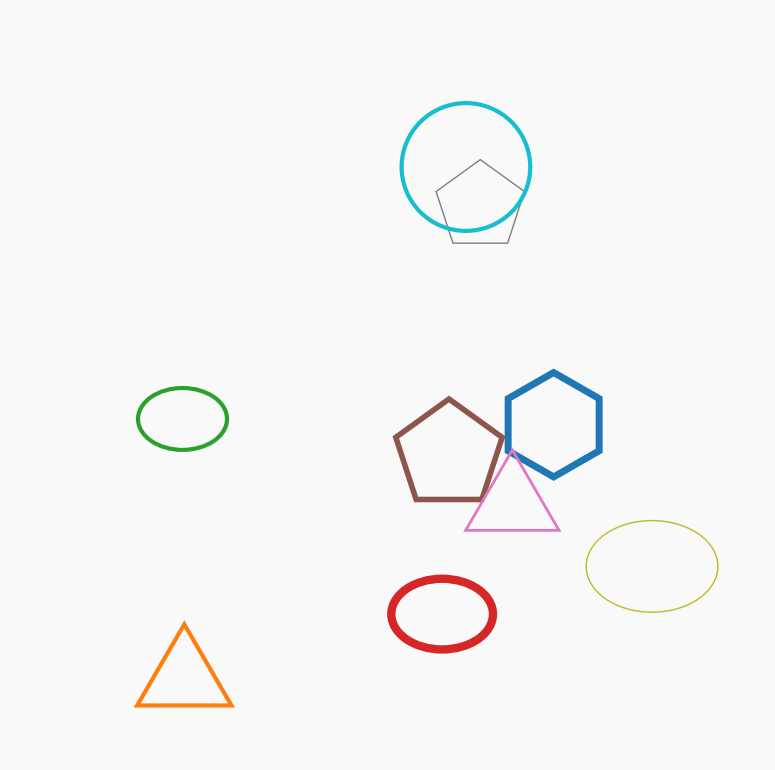[{"shape": "hexagon", "thickness": 2.5, "radius": 0.34, "center": [0.714, 0.448]}, {"shape": "triangle", "thickness": 1.5, "radius": 0.35, "center": [0.238, 0.119]}, {"shape": "oval", "thickness": 1.5, "radius": 0.29, "center": [0.236, 0.456]}, {"shape": "oval", "thickness": 3, "radius": 0.33, "center": [0.571, 0.202]}, {"shape": "pentagon", "thickness": 2, "radius": 0.36, "center": [0.579, 0.41]}, {"shape": "triangle", "thickness": 1, "radius": 0.35, "center": [0.661, 0.346]}, {"shape": "pentagon", "thickness": 0.5, "radius": 0.3, "center": [0.62, 0.733]}, {"shape": "oval", "thickness": 0.5, "radius": 0.42, "center": [0.841, 0.264]}, {"shape": "circle", "thickness": 1.5, "radius": 0.41, "center": [0.601, 0.783]}]